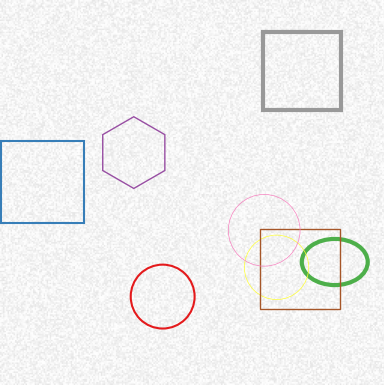[{"shape": "circle", "thickness": 1.5, "radius": 0.41, "center": [0.423, 0.23]}, {"shape": "square", "thickness": 1.5, "radius": 0.53, "center": [0.11, 0.527]}, {"shape": "oval", "thickness": 3, "radius": 0.43, "center": [0.87, 0.319]}, {"shape": "hexagon", "thickness": 1, "radius": 0.47, "center": [0.348, 0.604]}, {"shape": "circle", "thickness": 0.5, "radius": 0.42, "center": [0.718, 0.306]}, {"shape": "square", "thickness": 1, "radius": 0.52, "center": [0.779, 0.302]}, {"shape": "circle", "thickness": 0.5, "radius": 0.47, "center": [0.686, 0.402]}, {"shape": "square", "thickness": 3, "radius": 0.5, "center": [0.784, 0.816]}]